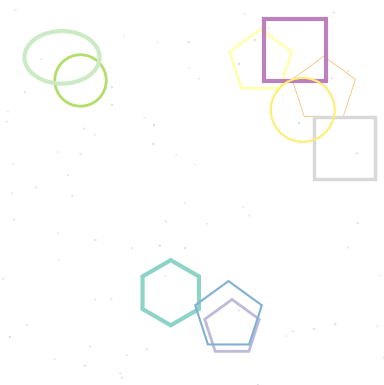[{"shape": "hexagon", "thickness": 3, "radius": 0.42, "center": [0.443, 0.24]}, {"shape": "pentagon", "thickness": 2, "radius": 0.42, "center": [0.677, 0.839]}, {"shape": "pentagon", "thickness": 2, "radius": 0.37, "center": [0.603, 0.148]}, {"shape": "pentagon", "thickness": 1.5, "radius": 0.46, "center": [0.594, 0.179]}, {"shape": "pentagon", "thickness": 0.5, "radius": 0.43, "center": [0.841, 0.767]}, {"shape": "circle", "thickness": 2, "radius": 0.33, "center": [0.209, 0.791]}, {"shape": "square", "thickness": 2.5, "radius": 0.4, "center": [0.895, 0.616]}, {"shape": "square", "thickness": 3, "radius": 0.4, "center": [0.767, 0.87]}, {"shape": "oval", "thickness": 3, "radius": 0.49, "center": [0.161, 0.851]}, {"shape": "circle", "thickness": 1.5, "radius": 0.41, "center": [0.786, 0.715]}]